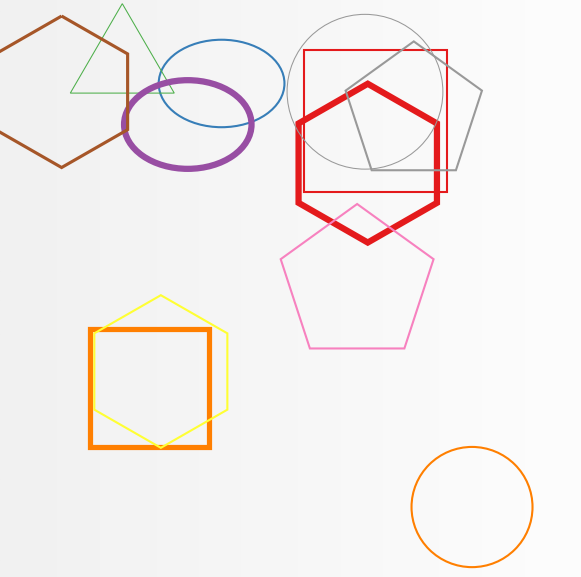[{"shape": "hexagon", "thickness": 3, "radius": 0.69, "center": [0.633, 0.717]}, {"shape": "square", "thickness": 1, "radius": 0.61, "center": [0.646, 0.79]}, {"shape": "oval", "thickness": 1, "radius": 0.54, "center": [0.381, 0.855]}, {"shape": "triangle", "thickness": 0.5, "radius": 0.52, "center": [0.21, 0.89]}, {"shape": "oval", "thickness": 3, "radius": 0.55, "center": [0.323, 0.784]}, {"shape": "circle", "thickness": 1, "radius": 0.52, "center": [0.812, 0.121]}, {"shape": "square", "thickness": 2.5, "radius": 0.51, "center": [0.257, 0.327]}, {"shape": "hexagon", "thickness": 1, "radius": 0.66, "center": [0.277, 0.356]}, {"shape": "hexagon", "thickness": 1.5, "radius": 0.66, "center": [0.106, 0.84]}, {"shape": "pentagon", "thickness": 1, "radius": 0.69, "center": [0.614, 0.508]}, {"shape": "pentagon", "thickness": 1, "radius": 0.62, "center": [0.712, 0.804]}, {"shape": "circle", "thickness": 0.5, "radius": 0.67, "center": [0.628, 0.84]}]